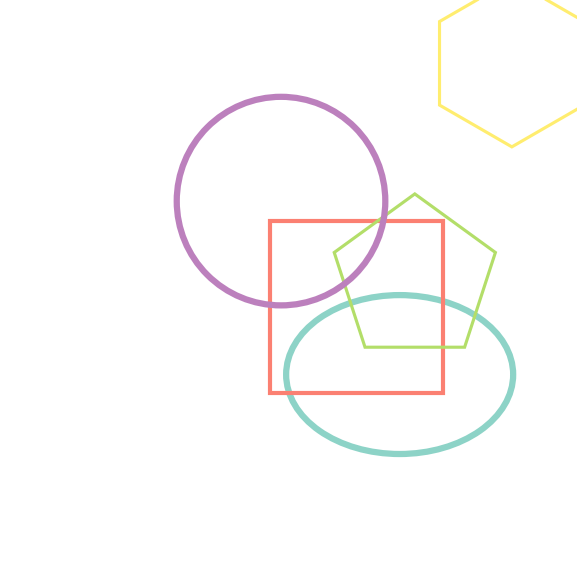[{"shape": "oval", "thickness": 3, "radius": 0.98, "center": [0.692, 0.351]}, {"shape": "square", "thickness": 2, "radius": 0.75, "center": [0.617, 0.467]}, {"shape": "pentagon", "thickness": 1.5, "radius": 0.73, "center": [0.718, 0.517]}, {"shape": "circle", "thickness": 3, "radius": 0.9, "center": [0.487, 0.651]}, {"shape": "hexagon", "thickness": 1.5, "radius": 0.72, "center": [0.886, 0.889]}]